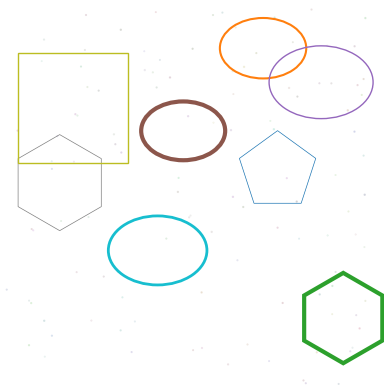[{"shape": "pentagon", "thickness": 0.5, "radius": 0.52, "center": [0.721, 0.556]}, {"shape": "oval", "thickness": 1.5, "radius": 0.56, "center": [0.683, 0.875]}, {"shape": "hexagon", "thickness": 3, "radius": 0.59, "center": [0.892, 0.174]}, {"shape": "oval", "thickness": 1, "radius": 0.68, "center": [0.834, 0.786]}, {"shape": "oval", "thickness": 3, "radius": 0.55, "center": [0.476, 0.66]}, {"shape": "hexagon", "thickness": 0.5, "radius": 0.62, "center": [0.155, 0.526]}, {"shape": "square", "thickness": 1, "radius": 0.72, "center": [0.189, 0.719]}, {"shape": "oval", "thickness": 2, "radius": 0.64, "center": [0.409, 0.35]}]